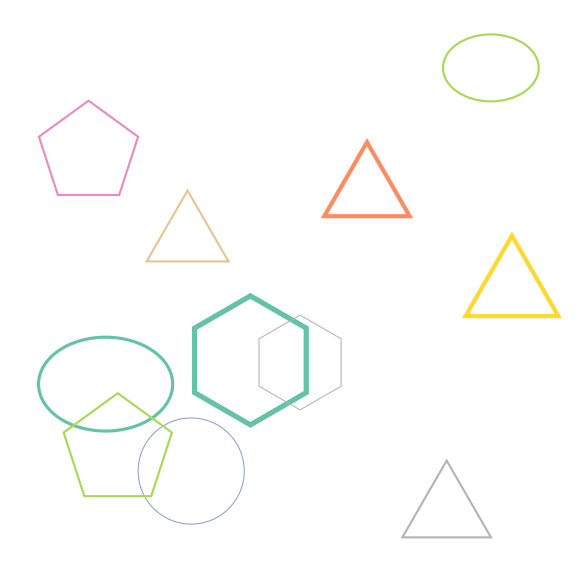[{"shape": "oval", "thickness": 1.5, "radius": 0.58, "center": [0.183, 0.334]}, {"shape": "hexagon", "thickness": 2.5, "radius": 0.56, "center": [0.434, 0.375]}, {"shape": "triangle", "thickness": 2, "radius": 0.43, "center": [0.635, 0.667]}, {"shape": "circle", "thickness": 0.5, "radius": 0.46, "center": [0.331, 0.184]}, {"shape": "pentagon", "thickness": 1, "radius": 0.45, "center": [0.153, 0.735]}, {"shape": "pentagon", "thickness": 1, "radius": 0.49, "center": [0.204, 0.22]}, {"shape": "oval", "thickness": 1, "radius": 0.41, "center": [0.85, 0.882]}, {"shape": "triangle", "thickness": 2, "radius": 0.46, "center": [0.886, 0.498]}, {"shape": "triangle", "thickness": 1, "radius": 0.41, "center": [0.325, 0.587]}, {"shape": "triangle", "thickness": 1, "radius": 0.44, "center": [0.773, 0.113]}, {"shape": "hexagon", "thickness": 0.5, "radius": 0.41, "center": [0.52, 0.371]}]